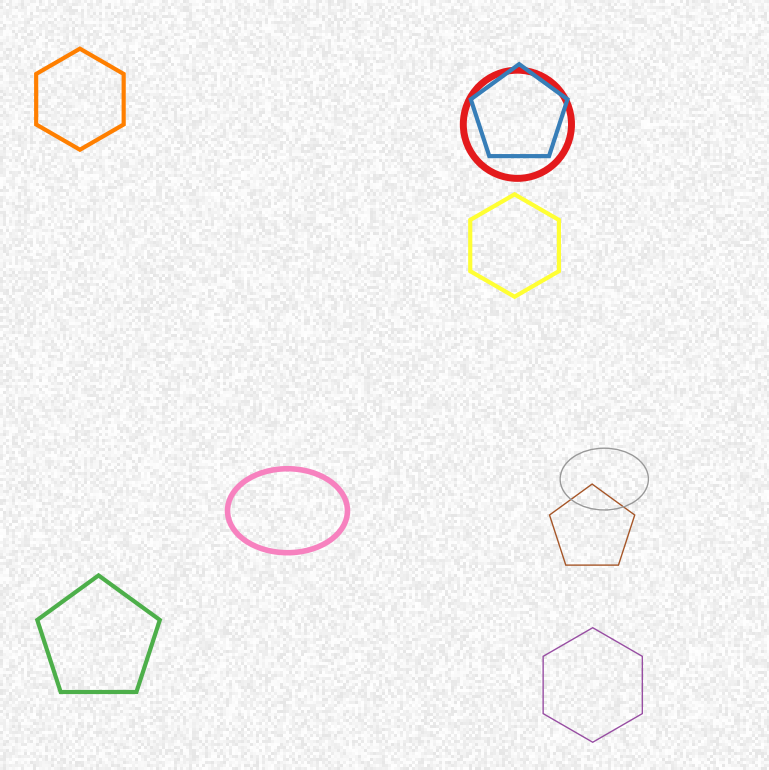[{"shape": "circle", "thickness": 2.5, "radius": 0.35, "center": [0.672, 0.839]}, {"shape": "pentagon", "thickness": 1.5, "radius": 0.33, "center": [0.674, 0.851]}, {"shape": "pentagon", "thickness": 1.5, "radius": 0.42, "center": [0.128, 0.169]}, {"shape": "hexagon", "thickness": 0.5, "radius": 0.37, "center": [0.77, 0.11]}, {"shape": "hexagon", "thickness": 1.5, "radius": 0.33, "center": [0.104, 0.871]}, {"shape": "hexagon", "thickness": 1.5, "radius": 0.33, "center": [0.668, 0.681]}, {"shape": "pentagon", "thickness": 0.5, "radius": 0.29, "center": [0.769, 0.313]}, {"shape": "oval", "thickness": 2, "radius": 0.39, "center": [0.373, 0.337]}, {"shape": "oval", "thickness": 0.5, "radius": 0.29, "center": [0.785, 0.378]}]